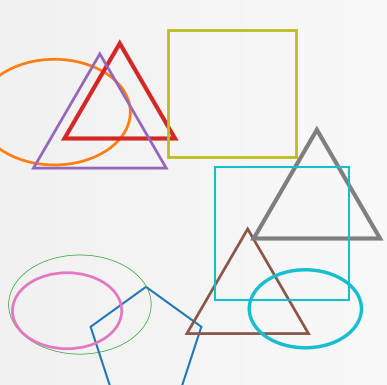[{"shape": "pentagon", "thickness": 1.5, "radius": 0.75, "center": [0.377, 0.105]}, {"shape": "oval", "thickness": 2, "radius": 0.98, "center": [0.14, 0.709]}, {"shape": "oval", "thickness": 0.5, "radius": 0.92, "center": [0.206, 0.209]}, {"shape": "triangle", "thickness": 3, "radius": 0.82, "center": [0.309, 0.723]}, {"shape": "triangle", "thickness": 2, "radius": 0.99, "center": [0.258, 0.662]}, {"shape": "triangle", "thickness": 2, "radius": 0.91, "center": [0.639, 0.224]}, {"shape": "oval", "thickness": 2, "radius": 0.71, "center": [0.173, 0.193]}, {"shape": "triangle", "thickness": 3, "radius": 0.94, "center": [0.818, 0.475]}, {"shape": "square", "thickness": 2, "radius": 0.82, "center": [0.599, 0.757]}, {"shape": "square", "thickness": 1.5, "radius": 0.86, "center": [0.727, 0.394]}, {"shape": "oval", "thickness": 2.5, "radius": 0.72, "center": [0.788, 0.198]}]